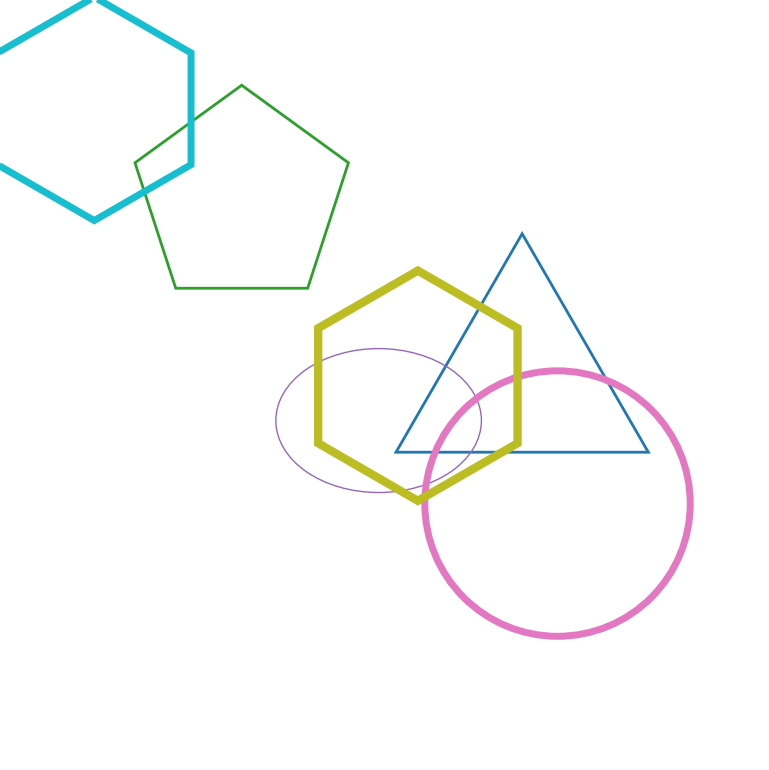[{"shape": "triangle", "thickness": 1, "radius": 0.95, "center": [0.678, 0.507]}, {"shape": "pentagon", "thickness": 1, "radius": 0.73, "center": [0.314, 0.744]}, {"shape": "oval", "thickness": 0.5, "radius": 0.67, "center": [0.492, 0.454]}, {"shape": "circle", "thickness": 2.5, "radius": 0.86, "center": [0.724, 0.346]}, {"shape": "hexagon", "thickness": 3, "radius": 0.75, "center": [0.543, 0.499]}, {"shape": "hexagon", "thickness": 2.5, "radius": 0.73, "center": [0.122, 0.859]}]